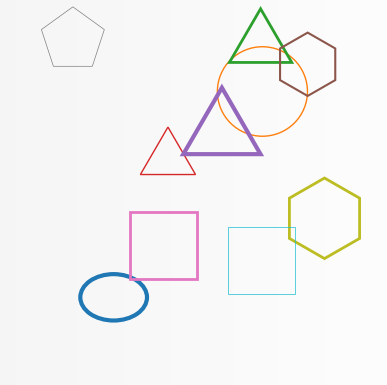[{"shape": "oval", "thickness": 3, "radius": 0.43, "center": [0.293, 0.228]}, {"shape": "circle", "thickness": 1, "radius": 0.58, "center": [0.677, 0.762]}, {"shape": "triangle", "thickness": 2, "radius": 0.46, "center": [0.672, 0.884]}, {"shape": "triangle", "thickness": 1, "radius": 0.41, "center": [0.433, 0.588]}, {"shape": "triangle", "thickness": 3, "radius": 0.58, "center": [0.573, 0.657]}, {"shape": "hexagon", "thickness": 1.5, "radius": 0.41, "center": [0.794, 0.833]}, {"shape": "square", "thickness": 2, "radius": 0.43, "center": [0.421, 0.363]}, {"shape": "pentagon", "thickness": 0.5, "radius": 0.43, "center": [0.188, 0.897]}, {"shape": "hexagon", "thickness": 2, "radius": 0.52, "center": [0.837, 0.433]}, {"shape": "square", "thickness": 0.5, "radius": 0.44, "center": [0.675, 0.323]}]